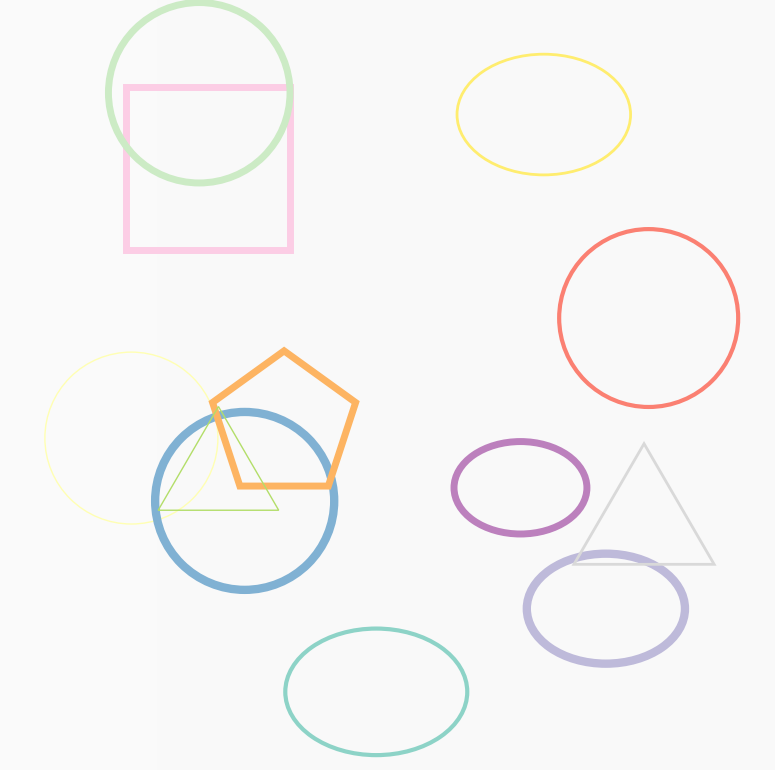[{"shape": "oval", "thickness": 1.5, "radius": 0.59, "center": [0.486, 0.101]}, {"shape": "circle", "thickness": 0.5, "radius": 0.56, "center": [0.17, 0.431]}, {"shape": "oval", "thickness": 3, "radius": 0.51, "center": [0.782, 0.21]}, {"shape": "circle", "thickness": 1.5, "radius": 0.58, "center": [0.837, 0.587]}, {"shape": "circle", "thickness": 3, "radius": 0.58, "center": [0.316, 0.349]}, {"shape": "pentagon", "thickness": 2.5, "radius": 0.49, "center": [0.367, 0.447]}, {"shape": "triangle", "thickness": 0.5, "radius": 0.45, "center": [0.282, 0.382]}, {"shape": "square", "thickness": 2.5, "radius": 0.53, "center": [0.268, 0.781]}, {"shape": "triangle", "thickness": 1, "radius": 0.52, "center": [0.831, 0.319]}, {"shape": "oval", "thickness": 2.5, "radius": 0.43, "center": [0.672, 0.367]}, {"shape": "circle", "thickness": 2.5, "radius": 0.59, "center": [0.257, 0.88]}, {"shape": "oval", "thickness": 1, "radius": 0.56, "center": [0.702, 0.851]}]